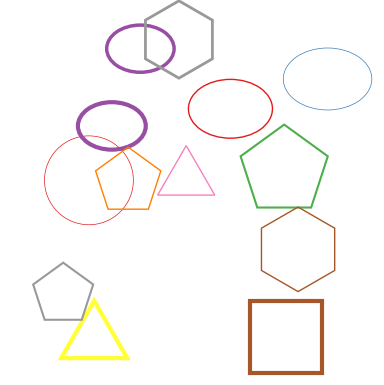[{"shape": "oval", "thickness": 1, "radius": 0.55, "center": [0.599, 0.717]}, {"shape": "circle", "thickness": 0.5, "radius": 0.58, "center": [0.231, 0.532]}, {"shape": "oval", "thickness": 0.5, "radius": 0.57, "center": [0.851, 0.795]}, {"shape": "pentagon", "thickness": 1.5, "radius": 0.6, "center": [0.738, 0.557]}, {"shape": "oval", "thickness": 2.5, "radius": 0.44, "center": [0.365, 0.874]}, {"shape": "oval", "thickness": 3, "radius": 0.44, "center": [0.29, 0.673]}, {"shape": "pentagon", "thickness": 1, "radius": 0.45, "center": [0.333, 0.529]}, {"shape": "triangle", "thickness": 3, "radius": 0.5, "center": [0.245, 0.119]}, {"shape": "square", "thickness": 3, "radius": 0.47, "center": [0.744, 0.125]}, {"shape": "hexagon", "thickness": 1, "radius": 0.55, "center": [0.774, 0.352]}, {"shape": "triangle", "thickness": 1, "radius": 0.43, "center": [0.484, 0.536]}, {"shape": "pentagon", "thickness": 1.5, "radius": 0.41, "center": [0.164, 0.236]}, {"shape": "hexagon", "thickness": 2, "radius": 0.5, "center": [0.465, 0.897]}]